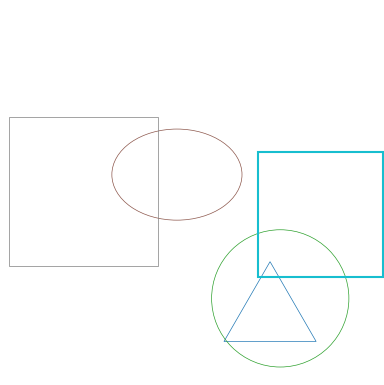[{"shape": "triangle", "thickness": 0.5, "radius": 0.69, "center": [0.701, 0.182]}, {"shape": "circle", "thickness": 0.5, "radius": 0.89, "center": [0.728, 0.225]}, {"shape": "oval", "thickness": 0.5, "radius": 0.85, "center": [0.46, 0.546]}, {"shape": "square", "thickness": 0.5, "radius": 0.96, "center": [0.217, 0.502]}, {"shape": "square", "thickness": 1.5, "radius": 0.81, "center": [0.832, 0.442]}]